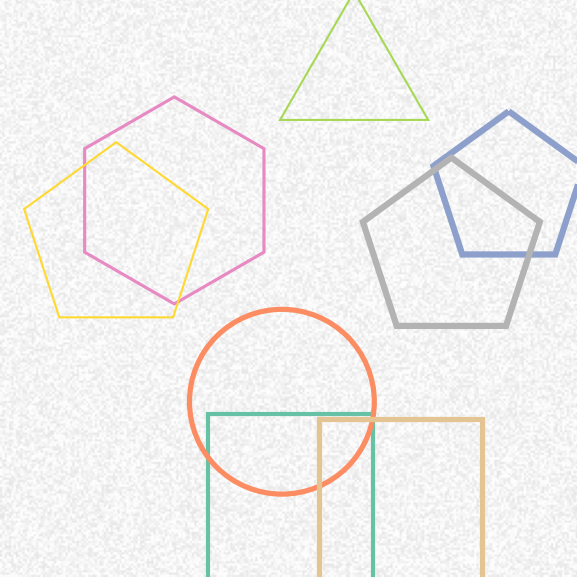[{"shape": "square", "thickness": 2, "radius": 0.72, "center": [0.503, 0.14]}, {"shape": "circle", "thickness": 2.5, "radius": 0.8, "center": [0.488, 0.304]}, {"shape": "pentagon", "thickness": 3, "radius": 0.69, "center": [0.881, 0.669]}, {"shape": "hexagon", "thickness": 1.5, "radius": 0.9, "center": [0.302, 0.652]}, {"shape": "triangle", "thickness": 1, "radius": 0.74, "center": [0.613, 0.866]}, {"shape": "pentagon", "thickness": 1, "radius": 0.84, "center": [0.201, 0.585]}, {"shape": "square", "thickness": 2.5, "radius": 0.71, "center": [0.693, 0.131]}, {"shape": "pentagon", "thickness": 3, "radius": 0.81, "center": [0.782, 0.565]}]